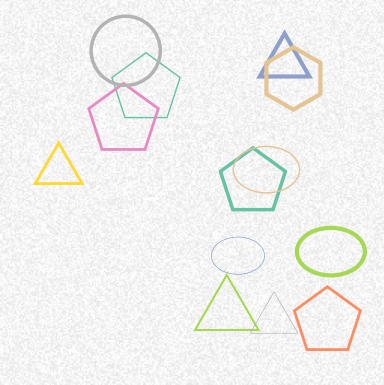[{"shape": "pentagon", "thickness": 2.5, "radius": 0.44, "center": [0.657, 0.527]}, {"shape": "pentagon", "thickness": 1, "radius": 0.47, "center": [0.379, 0.77]}, {"shape": "pentagon", "thickness": 2, "radius": 0.45, "center": [0.85, 0.165]}, {"shape": "triangle", "thickness": 3, "radius": 0.37, "center": [0.739, 0.839]}, {"shape": "oval", "thickness": 0.5, "radius": 0.35, "center": [0.618, 0.336]}, {"shape": "pentagon", "thickness": 2, "radius": 0.47, "center": [0.321, 0.689]}, {"shape": "triangle", "thickness": 1.5, "radius": 0.48, "center": [0.589, 0.19]}, {"shape": "oval", "thickness": 3, "radius": 0.44, "center": [0.859, 0.346]}, {"shape": "triangle", "thickness": 2, "radius": 0.35, "center": [0.152, 0.558]}, {"shape": "oval", "thickness": 1, "radius": 0.43, "center": [0.692, 0.559]}, {"shape": "hexagon", "thickness": 3, "radius": 0.4, "center": [0.762, 0.796]}, {"shape": "triangle", "thickness": 0.5, "radius": 0.36, "center": [0.712, 0.17]}, {"shape": "circle", "thickness": 2.5, "radius": 0.45, "center": [0.327, 0.868]}]